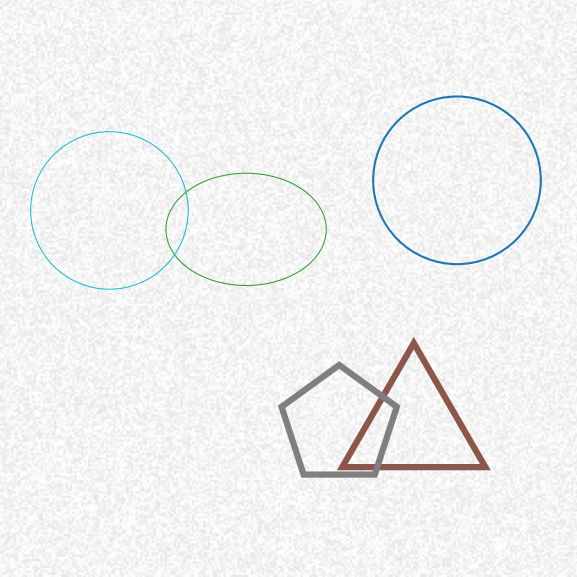[{"shape": "circle", "thickness": 1, "radius": 0.73, "center": [0.791, 0.687]}, {"shape": "oval", "thickness": 0.5, "radius": 0.69, "center": [0.426, 0.602]}, {"shape": "triangle", "thickness": 3, "radius": 0.72, "center": [0.717, 0.262]}, {"shape": "pentagon", "thickness": 3, "radius": 0.52, "center": [0.587, 0.262]}, {"shape": "circle", "thickness": 0.5, "radius": 0.68, "center": [0.189, 0.635]}]